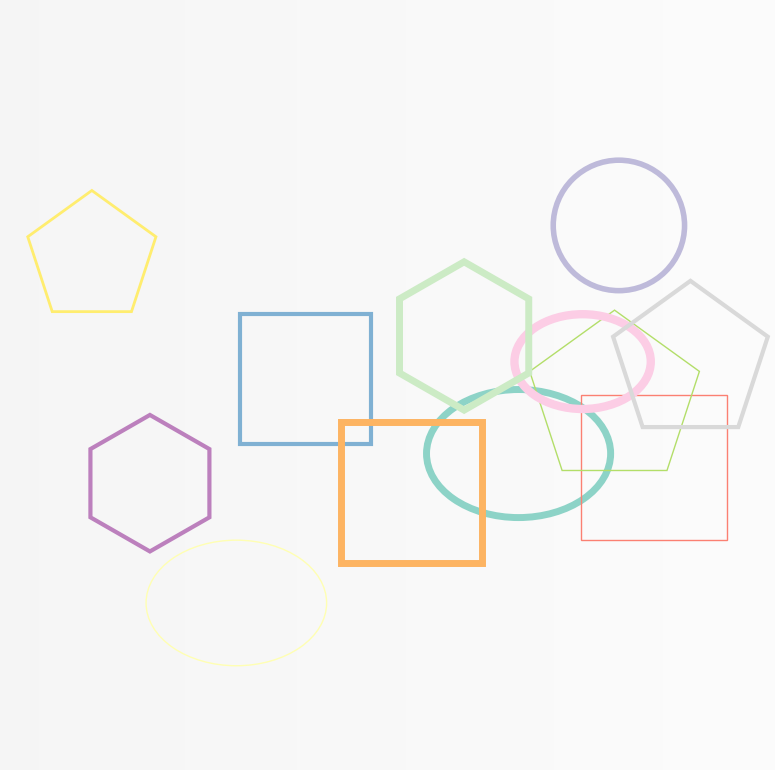[{"shape": "oval", "thickness": 2.5, "radius": 0.59, "center": [0.669, 0.411]}, {"shape": "oval", "thickness": 0.5, "radius": 0.58, "center": [0.305, 0.217]}, {"shape": "circle", "thickness": 2, "radius": 0.42, "center": [0.799, 0.707]}, {"shape": "square", "thickness": 0.5, "radius": 0.47, "center": [0.844, 0.392]}, {"shape": "square", "thickness": 1.5, "radius": 0.42, "center": [0.394, 0.508]}, {"shape": "square", "thickness": 2.5, "radius": 0.46, "center": [0.531, 0.36]}, {"shape": "pentagon", "thickness": 0.5, "radius": 0.58, "center": [0.793, 0.482]}, {"shape": "oval", "thickness": 3, "radius": 0.44, "center": [0.752, 0.53]}, {"shape": "pentagon", "thickness": 1.5, "radius": 0.52, "center": [0.891, 0.53]}, {"shape": "hexagon", "thickness": 1.5, "radius": 0.44, "center": [0.193, 0.372]}, {"shape": "hexagon", "thickness": 2.5, "radius": 0.48, "center": [0.599, 0.564]}, {"shape": "pentagon", "thickness": 1, "radius": 0.43, "center": [0.119, 0.666]}]